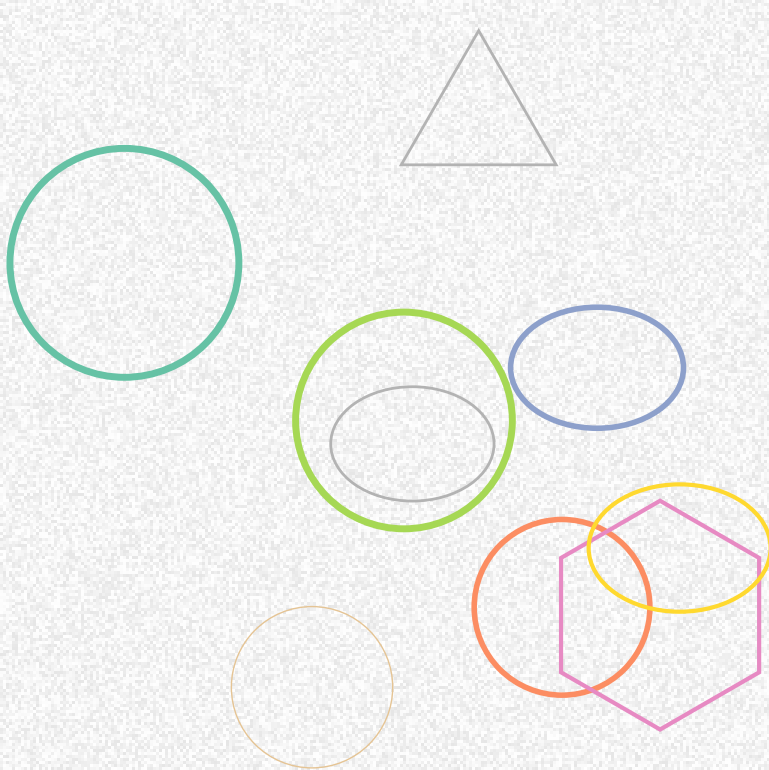[{"shape": "circle", "thickness": 2.5, "radius": 0.74, "center": [0.162, 0.659]}, {"shape": "circle", "thickness": 2, "radius": 0.57, "center": [0.73, 0.211]}, {"shape": "oval", "thickness": 2, "radius": 0.56, "center": [0.775, 0.522]}, {"shape": "hexagon", "thickness": 1.5, "radius": 0.74, "center": [0.857, 0.201]}, {"shape": "circle", "thickness": 2.5, "radius": 0.7, "center": [0.525, 0.454]}, {"shape": "oval", "thickness": 1.5, "radius": 0.59, "center": [0.883, 0.288]}, {"shape": "circle", "thickness": 0.5, "radius": 0.52, "center": [0.405, 0.107]}, {"shape": "triangle", "thickness": 1, "radius": 0.58, "center": [0.622, 0.844]}, {"shape": "oval", "thickness": 1, "radius": 0.53, "center": [0.536, 0.424]}]